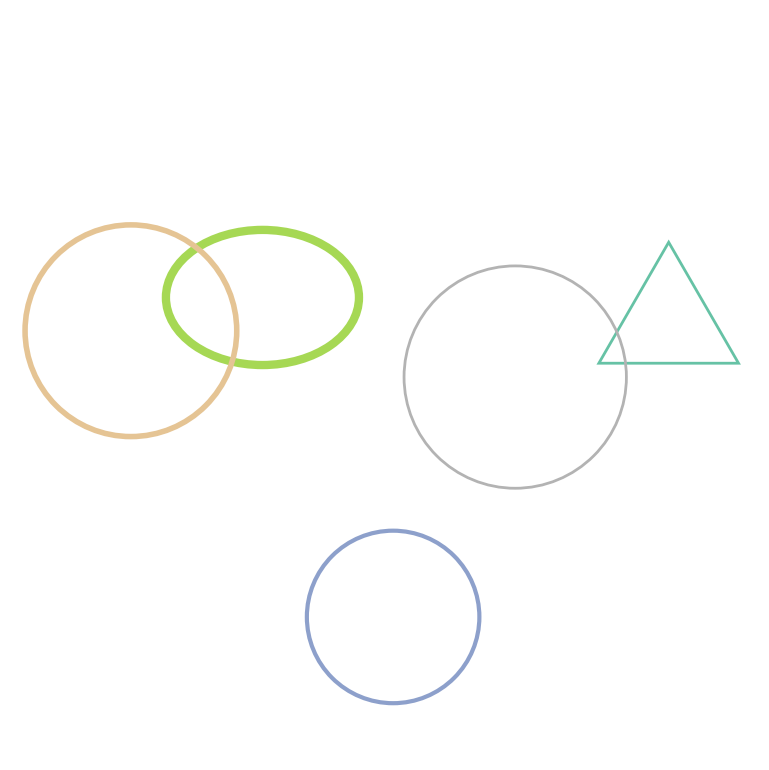[{"shape": "triangle", "thickness": 1, "radius": 0.52, "center": [0.868, 0.581]}, {"shape": "circle", "thickness": 1.5, "radius": 0.56, "center": [0.511, 0.199]}, {"shape": "oval", "thickness": 3, "radius": 0.63, "center": [0.341, 0.614]}, {"shape": "circle", "thickness": 2, "radius": 0.69, "center": [0.17, 0.57]}, {"shape": "circle", "thickness": 1, "radius": 0.72, "center": [0.669, 0.51]}]